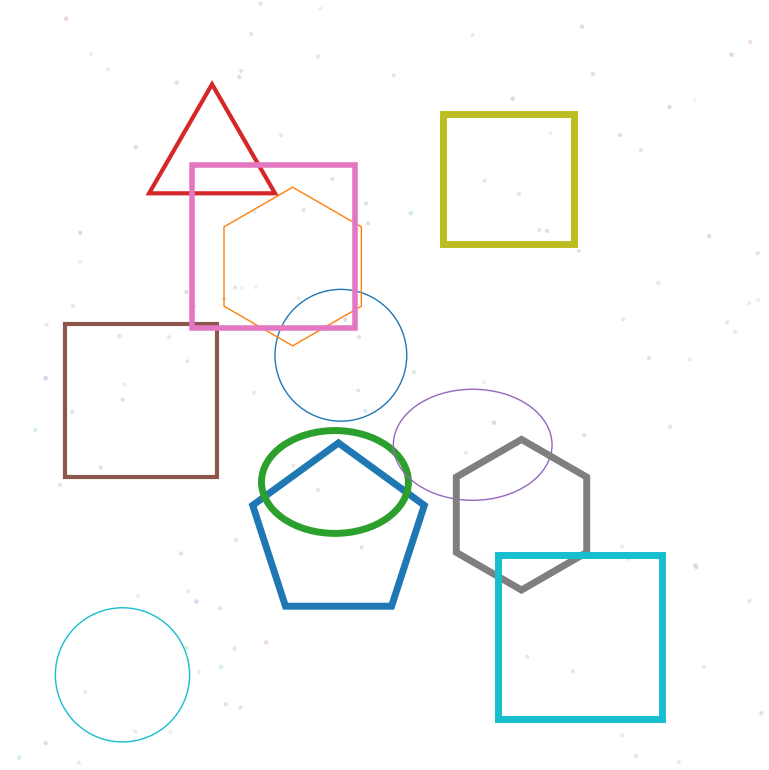[{"shape": "circle", "thickness": 0.5, "radius": 0.43, "center": [0.443, 0.539]}, {"shape": "pentagon", "thickness": 2.5, "radius": 0.59, "center": [0.44, 0.308]}, {"shape": "hexagon", "thickness": 0.5, "radius": 0.52, "center": [0.38, 0.654]}, {"shape": "oval", "thickness": 2.5, "radius": 0.48, "center": [0.435, 0.374]}, {"shape": "triangle", "thickness": 1.5, "radius": 0.47, "center": [0.275, 0.796]}, {"shape": "oval", "thickness": 0.5, "radius": 0.52, "center": [0.614, 0.422]}, {"shape": "square", "thickness": 1.5, "radius": 0.49, "center": [0.183, 0.48]}, {"shape": "square", "thickness": 2, "radius": 0.53, "center": [0.355, 0.68]}, {"shape": "hexagon", "thickness": 2.5, "radius": 0.49, "center": [0.677, 0.332]}, {"shape": "square", "thickness": 2.5, "radius": 0.42, "center": [0.661, 0.767]}, {"shape": "circle", "thickness": 0.5, "radius": 0.44, "center": [0.159, 0.124]}, {"shape": "square", "thickness": 2.5, "radius": 0.53, "center": [0.753, 0.173]}]